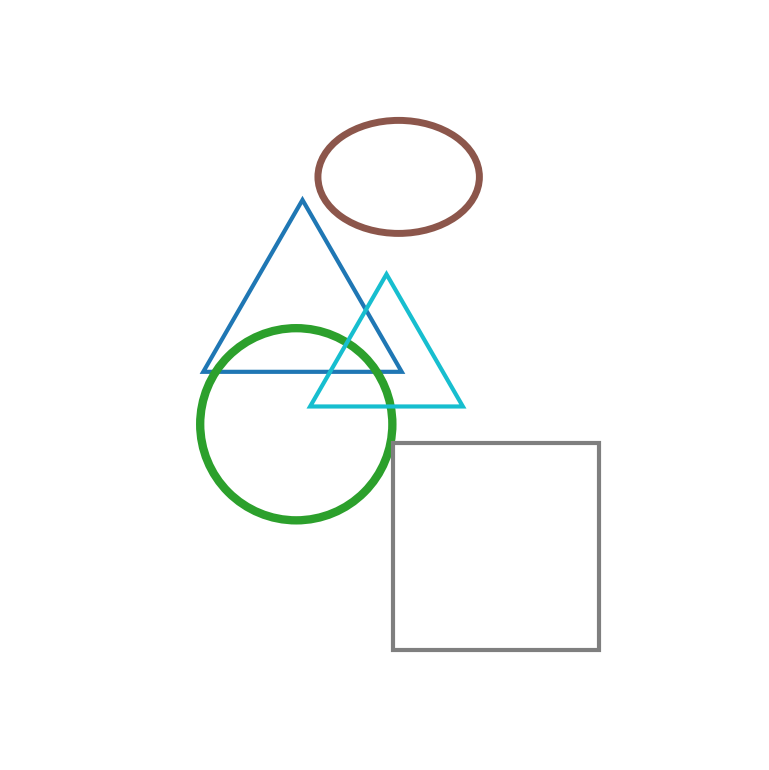[{"shape": "triangle", "thickness": 1.5, "radius": 0.74, "center": [0.393, 0.592]}, {"shape": "circle", "thickness": 3, "radius": 0.62, "center": [0.385, 0.449]}, {"shape": "oval", "thickness": 2.5, "radius": 0.52, "center": [0.518, 0.77]}, {"shape": "square", "thickness": 1.5, "radius": 0.67, "center": [0.644, 0.29]}, {"shape": "triangle", "thickness": 1.5, "radius": 0.57, "center": [0.502, 0.529]}]